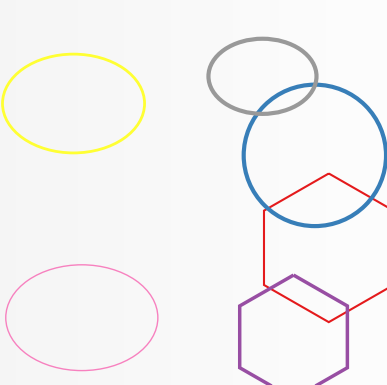[{"shape": "hexagon", "thickness": 1.5, "radius": 0.97, "center": [0.848, 0.356]}, {"shape": "circle", "thickness": 3, "radius": 0.92, "center": [0.813, 0.596]}, {"shape": "hexagon", "thickness": 2.5, "radius": 0.8, "center": [0.758, 0.125]}, {"shape": "oval", "thickness": 2, "radius": 0.92, "center": [0.19, 0.731]}, {"shape": "oval", "thickness": 1, "radius": 0.98, "center": [0.211, 0.175]}, {"shape": "oval", "thickness": 3, "radius": 0.7, "center": [0.677, 0.802]}]